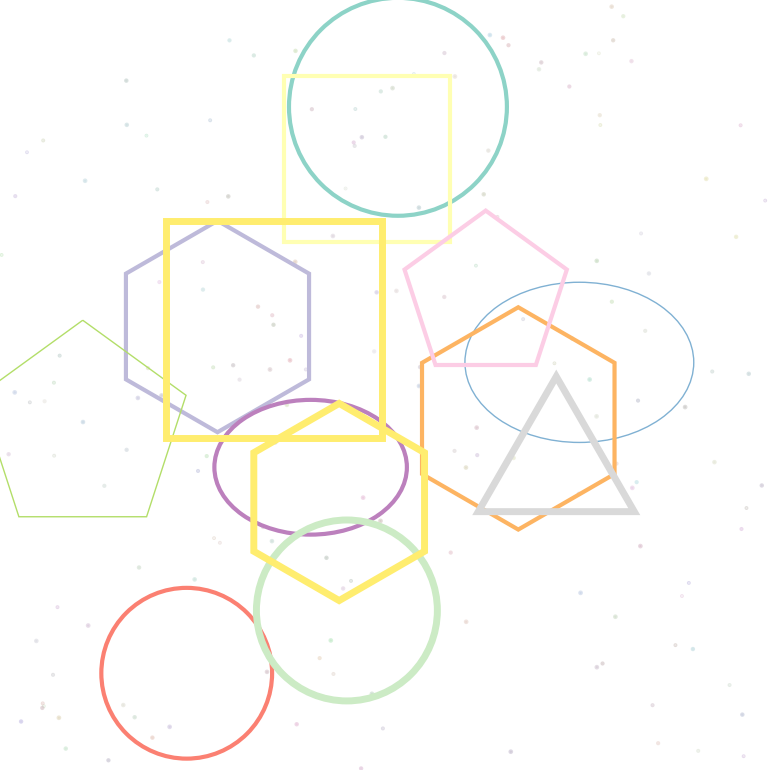[{"shape": "circle", "thickness": 1.5, "radius": 0.71, "center": [0.517, 0.861]}, {"shape": "square", "thickness": 1.5, "radius": 0.54, "center": [0.477, 0.794]}, {"shape": "hexagon", "thickness": 1.5, "radius": 0.69, "center": [0.282, 0.576]}, {"shape": "circle", "thickness": 1.5, "radius": 0.55, "center": [0.242, 0.126]}, {"shape": "oval", "thickness": 0.5, "radius": 0.74, "center": [0.752, 0.529]}, {"shape": "hexagon", "thickness": 1.5, "radius": 0.72, "center": [0.673, 0.457]}, {"shape": "pentagon", "thickness": 0.5, "radius": 0.71, "center": [0.107, 0.443]}, {"shape": "pentagon", "thickness": 1.5, "radius": 0.55, "center": [0.631, 0.616]}, {"shape": "triangle", "thickness": 2.5, "radius": 0.59, "center": [0.722, 0.394]}, {"shape": "oval", "thickness": 1.5, "radius": 0.63, "center": [0.403, 0.393]}, {"shape": "circle", "thickness": 2.5, "radius": 0.59, "center": [0.451, 0.207]}, {"shape": "square", "thickness": 2.5, "radius": 0.7, "center": [0.356, 0.572]}, {"shape": "hexagon", "thickness": 2.5, "radius": 0.64, "center": [0.44, 0.348]}]